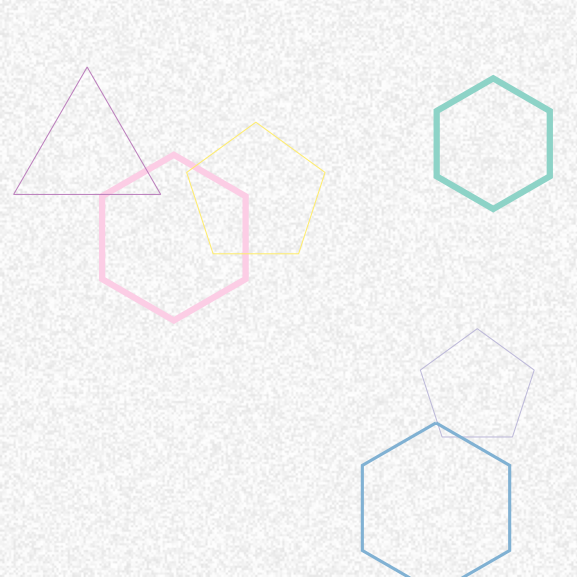[{"shape": "hexagon", "thickness": 3, "radius": 0.57, "center": [0.854, 0.75]}, {"shape": "pentagon", "thickness": 0.5, "radius": 0.52, "center": [0.826, 0.326]}, {"shape": "hexagon", "thickness": 1.5, "radius": 0.74, "center": [0.755, 0.12]}, {"shape": "hexagon", "thickness": 3, "radius": 0.72, "center": [0.301, 0.588]}, {"shape": "triangle", "thickness": 0.5, "radius": 0.74, "center": [0.151, 0.736]}, {"shape": "pentagon", "thickness": 0.5, "radius": 0.63, "center": [0.443, 0.662]}]